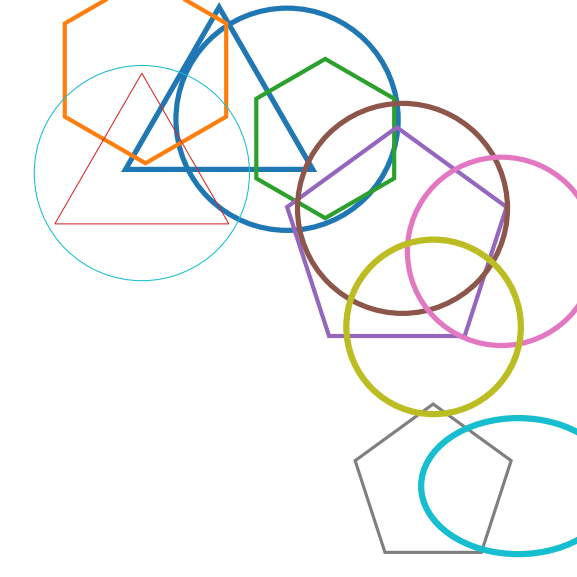[{"shape": "triangle", "thickness": 2.5, "radius": 0.94, "center": [0.379, 0.799]}, {"shape": "circle", "thickness": 2.5, "radius": 0.96, "center": [0.497, 0.793]}, {"shape": "hexagon", "thickness": 2, "radius": 0.81, "center": [0.252, 0.878]}, {"shape": "hexagon", "thickness": 2, "radius": 0.69, "center": [0.563, 0.759]}, {"shape": "triangle", "thickness": 0.5, "radius": 0.87, "center": [0.246, 0.698]}, {"shape": "pentagon", "thickness": 2, "radius": 1.0, "center": [0.687, 0.579]}, {"shape": "circle", "thickness": 2.5, "radius": 0.91, "center": [0.697, 0.638]}, {"shape": "circle", "thickness": 2.5, "radius": 0.82, "center": [0.868, 0.564]}, {"shape": "pentagon", "thickness": 1.5, "radius": 0.71, "center": [0.75, 0.158]}, {"shape": "circle", "thickness": 3, "radius": 0.76, "center": [0.751, 0.433]}, {"shape": "circle", "thickness": 0.5, "radius": 0.93, "center": [0.246, 0.699]}, {"shape": "oval", "thickness": 3, "radius": 0.84, "center": [0.897, 0.157]}]